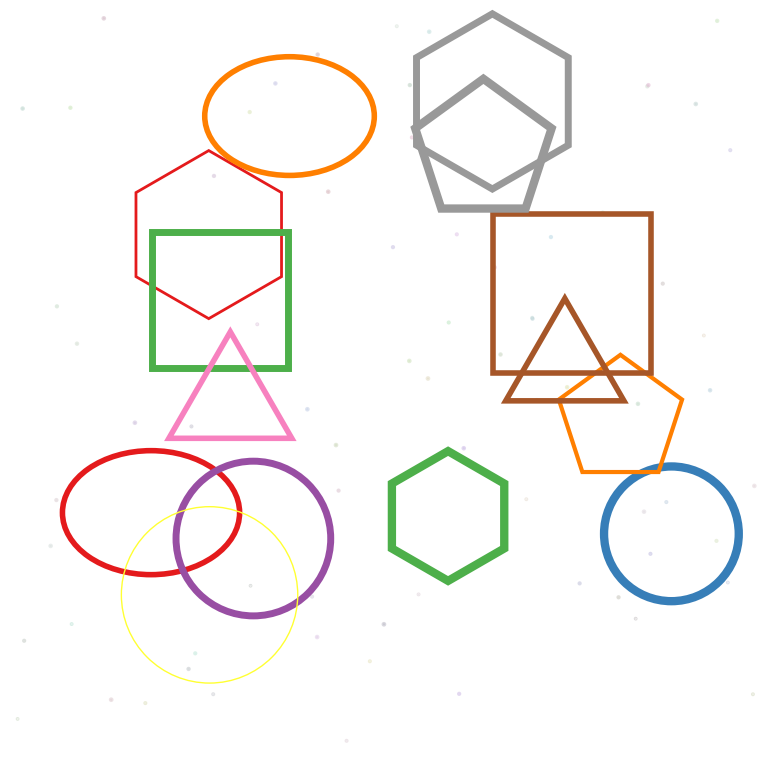[{"shape": "oval", "thickness": 2, "radius": 0.58, "center": [0.196, 0.334]}, {"shape": "hexagon", "thickness": 1, "radius": 0.55, "center": [0.271, 0.695]}, {"shape": "circle", "thickness": 3, "radius": 0.44, "center": [0.872, 0.307]}, {"shape": "square", "thickness": 2.5, "radius": 0.44, "center": [0.286, 0.61]}, {"shape": "hexagon", "thickness": 3, "radius": 0.42, "center": [0.582, 0.33]}, {"shape": "circle", "thickness": 2.5, "radius": 0.5, "center": [0.329, 0.301]}, {"shape": "pentagon", "thickness": 1.5, "radius": 0.42, "center": [0.806, 0.455]}, {"shape": "oval", "thickness": 2, "radius": 0.55, "center": [0.376, 0.849]}, {"shape": "circle", "thickness": 0.5, "radius": 0.57, "center": [0.272, 0.227]}, {"shape": "triangle", "thickness": 2, "radius": 0.44, "center": [0.734, 0.524]}, {"shape": "square", "thickness": 2, "radius": 0.51, "center": [0.743, 0.618]}, {"shape": "triangle", "thickness": 2, "radius": 0.46, "center": [0.299, 0.477]}, {"shape": "hexagon", "thickness": 2.5, "radius": 0.57, "center": [0.639, 0.868]}, {"shape": "pentagon", "thickness": 3, "radius": 0.47, "center": [0.628, 0.804]}]